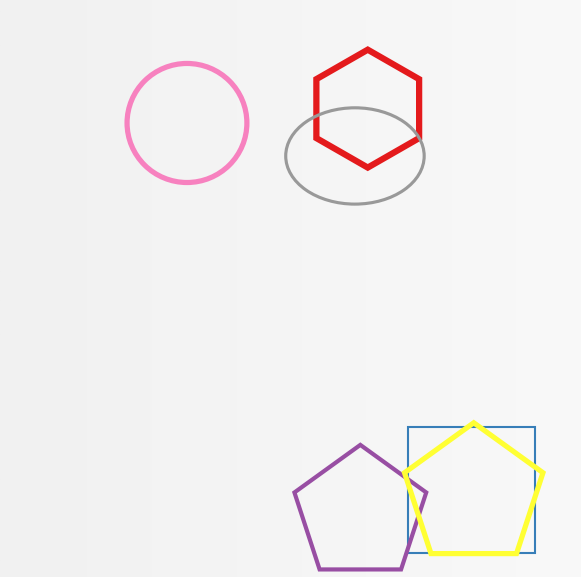[{"shape": "hexagon", "thickness": 3, "radius": 0.51, "center": [0.633, 0.811]}, {"shape": "square", "thickness": 1, "radius": 0.55, "center": [0.811, 0.151]}, {"shape": "pentagon", "thickness": 2, "radius": 0.6, "center": [0.62, 0.11]}, {"shape": "pentagon", "thickness": 2.5, "radius": 0.63, "center": [0.815, 0.142]}, {"shape": "circle", "thickness": 2.5, "radius": 0.52, "center": [0.322, 0.786]}, {"shape": "oval", "thickness": 1.5, "radius": 0.6, "center": [0.611, 0.729]}]